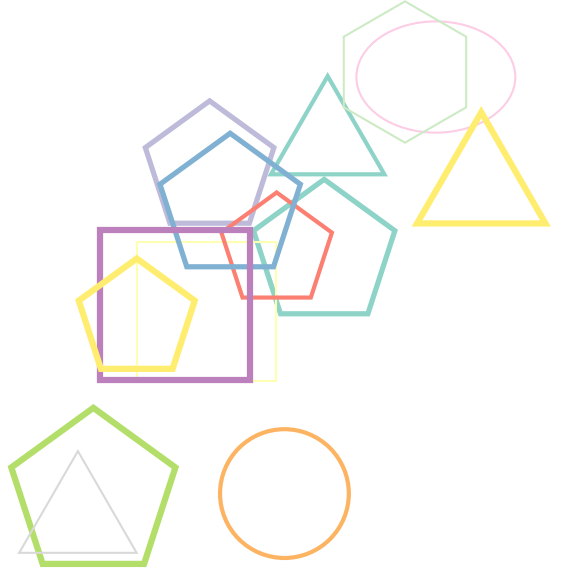[{"shape": "pentagon", "thickness": 2.5, "radius": 0.64, "center": [0.561, 0.56]}, {"shape": "triangle", "thickness": 2, "radius": 0.57, "center": [0.567, 0.754]}, {"shape": "square", "thickness": 1, "radius": 0.6, "center": [0.358, 0.46]}, {"shape": "pentagon", "thickness": 2.5, "radius": 0.59, "center": [0.363, 0.707]}, {"shape": "pentagon", "thickness": 2, "radius": 0.5, "center": [0.479, 0.565]}, {"shape": "pentagon", "thickness": 2.5, "radius": 0.64, "center": [0.399, 0.641]}, {"shape": "circle", "thickness": 2, "radius": 0.56, "center": [0.493, 0.144]}, {"shape": "pentagon", "thickness": 3, "radius": 0.75, "center": [0.162, 0.144]}, {"shape": "oval", "thickness": 1, "radius": 0.69, "center": [0.755, 0.866]}, {"shape": "triangle", "thickness": 1, "radius": 0.59, "center": [0.135, 0.101]}, {"shape": "square", "thickness": 3, "radius": 0.65, "center": [0.303, 0.471]}, {"shape": "hexagon", "thickness": 1, "radius": 0.61, "center": [0.701, 0.874]}, {"shape": "pentagon", "thickness": 3, "radius": 0.53, "center": [0.237, 0.446]}, {"shape": "triangle", "thickness": 3, "radius": 0.64, "center": [0.833, 0.676]}]